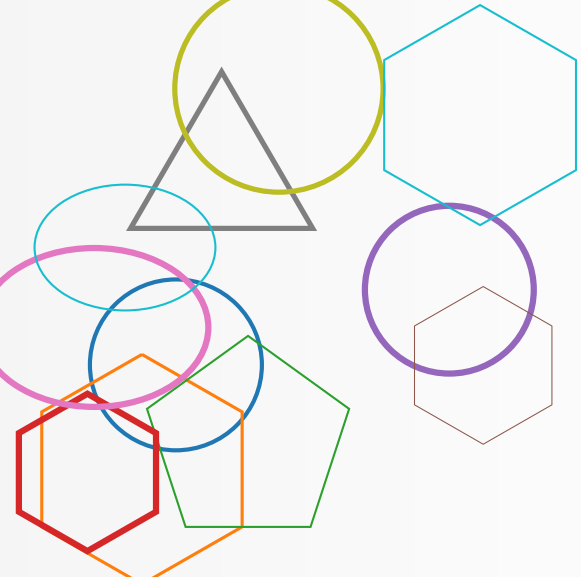[{"shape": "circle", "thickness": 2, "radius": 0.74, "center": [0.303, 0.367]}, {"shape": "hexagon", "thickness": 1.5, "radius": 1.0, "center": [0.244, 0.186]}, {"shape": "pentagon", "thickness": 1, "radius": 0.91, "center": [0.427, 0.235]}, {"shape": "hexagon", "thickness": 3, "radius": 0.68, "center": [0.15, 0.181]}, {"shape": "circle", "thickness": 3, "radius": 0.73, "center": [0.773, 0.498]}, {"shape": "hexagon", "thickness": 0.5, "radius": 0.68, "center": [0.831, 0.366]}, {"shape": "oval", "thickness": 3, "radius": 0.98, "center": [0.162, 0.432]}, {"shape": "triangle", "thickness": 2.5, "radius": 0.9, "center": [0.381, 0.694]}, {"shape": "circle", "thickness": 2.5, "radius": 0.9, "center": [0.48, 0.846]}, {"shape": "hexagon", "thickness": 1, "radius": 0.95, "center": [0.826, 0.8]}, {"shape": "oval", "thickness": 1, "radius": 0.78, "center": [0.215, 0.57]}]